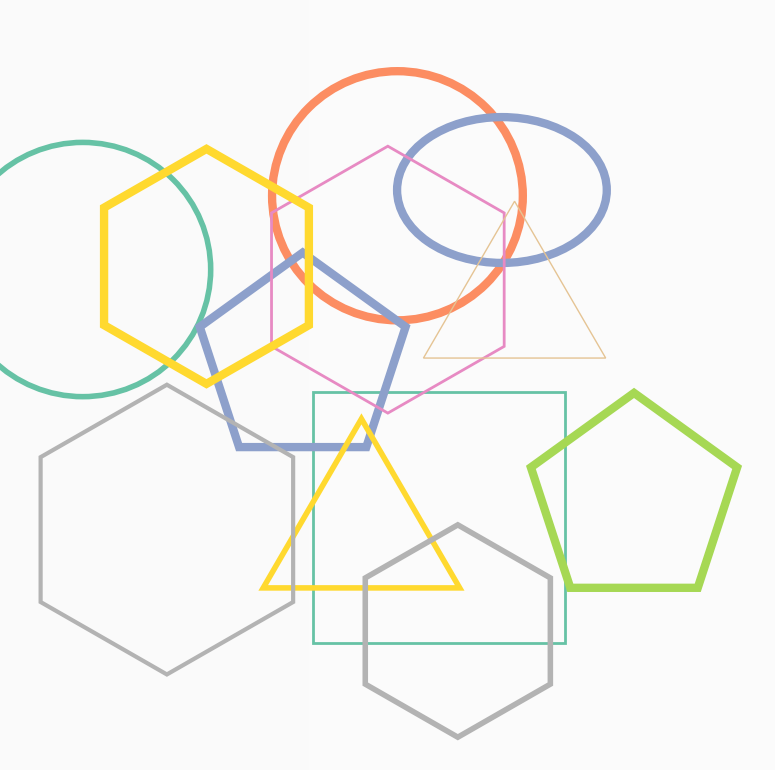[{"shape": "circle", "thickness": 2, "radius": 0.83, "center": [0.107, 0.65]}, {"shape": "square", "thickness": 1, "radius": 0.81, "center": [0.566, 0.328]}, {"shape": "circle", "thickness": 3, "radius": 0.81, "center": [0.513, 0.746]}, {"shape": "oval", "thickness": 3, "radius": 0.68, "center": [0.648, 0.753]}, {"shape": "pentagon", "thickness": 3, "radius": 0.7, "center": [0.391, 0.532]}, {"shape": "hexagon", "thickness": 1, "radius": 0.87, "center": [0.5, 0.637]}, {"shape": "pentagon", "thickness": 3, "radius": 0.7, "center": [0.818, 0.35]}, {"shape": "hexagon", "thickness": 3, "radius": 0.76, "center": [0.266, 0.654]}, {"shape": "triangle", "thickness": 2, "radius": 0.73, "center": [0.466, 0.31]}, {"shape": "triangle", "thickness": 0.5, "radius": 0.68, "center": [0.664, 0.603]}, {"shape": "hexagon", "thickness": 2, "radius": 0.69, "center": [0.591, 0.18]}, {"shape": "hexagon", "thickness": 1.5, "radius": 0.94, "center": [0.215, 0.312]}]